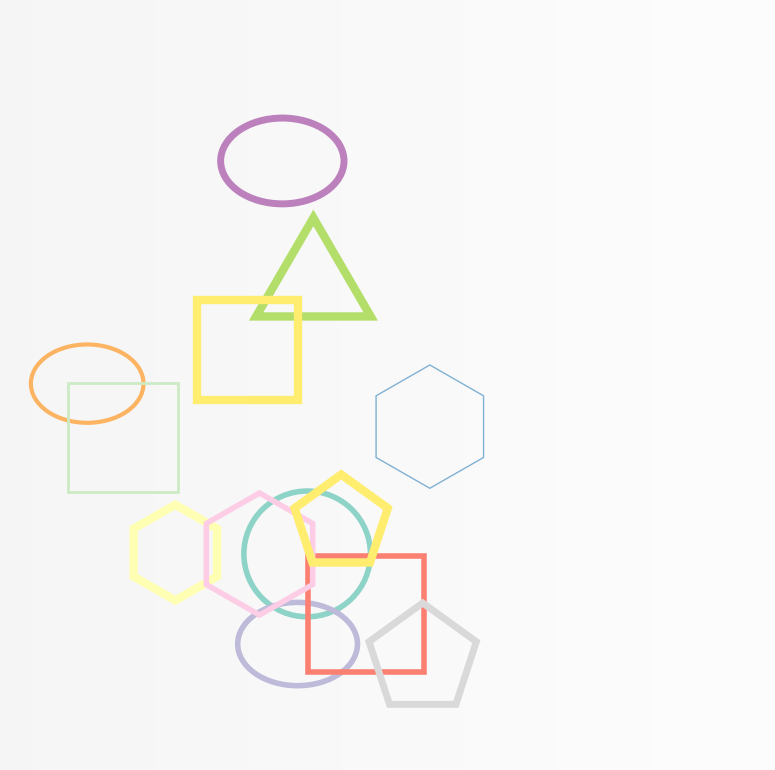[{"shape": "circle", "thickness": 2, "radius": 0.41, "center": [0.396, 0.281]}, {"shape": "hexagon", "thickness": 3, "radius": 0.31, "center": [0.226, 0.282]}, {"shape": "oval", "thickness": 2, "radius": 0.39, "center": [0.384, 0.164]}, {"shape": "square", "thickness": 2, "radius": 0.38, "center": [0.472, 0.203]}, {"shape": "hexagon", "thickness": 0.5, "radius": 0.4, "center": [0.555, 0.446]}, {"shape": "oval", "thickness": 1.5, "radius": 0.36, "center": [0.113, 0.502]}, {"shape": "triangle", "thickness": 3, "radius": 0.43, "center": [0.404, 0.632]}, {"shape": "hexagon", "thickness": 2, "radius": 0.4, "center": [0.335, 0.281]}, {"shape": "pentagon", "thickness": 2.5, "radius": 0.36, "center": [0.545, 0.144]}, {"shape": "oval", "thickness": 2.5, "radius": 0.4, "center": [0.364, 0.791]}, {"shape": "square", "thickness": 1, "radius": 0.36, "center": [0.159, 0.432]}, {"shape": "square", "thickness": 3, "radius": 0.33, "center": [0.32, 0.545]}, {"shape": "pentagon", "thickness": 3, "radius": 0.32, "center": [0.44, 0.321]}]